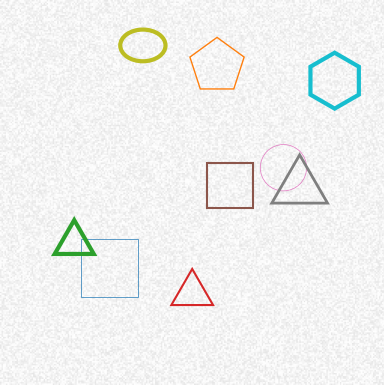[{"shape": "square", "thickness": 0.5, "radius": 0.37, "center": [0.284, 0.304]}, {"shape": "pentagon", "thickness": 1, "radius": 0.37, "center": [0.564, 0.829]}, {"shape": "triangle", "thickness": 3, "radius": 0.29, "center": [0.193, 0.37]}, {"shape": "triangle", "thickness": 1.5, "radius": 0.31, "center": [0.499, 0.239]}, {"shape": "square", "thickness": 1.5, "radius": 0.29, "center": [0.598, 0.518]}, {"shape": "circle", "thickness": 0.5, "radius": 0.3, "center": [0.736, 0.564]}, {"shape": "triangle", "thickness": 2, "radius": 0.42, "center": [0.778, 0.514]}, {"shape": "oval", "thickness": 3, "radius": 0.29, "center": [0.371, 0.882]}, {"shape": "hexagon", "thickness": 3, "radius": 0.36, "center": [0.869, 0.79]}]